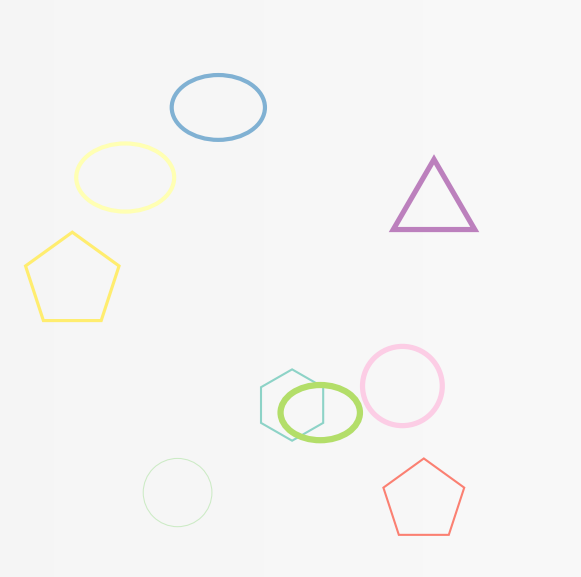[{"shape": "hexagon", "thickness": 1, "radius": 0.31, "center": [0.503, 0.298]}, {"shape": "oval", "thickness": 2, "radius": 0.42, "center": [0.215, 0.692]}, {"shape": "pentagon", "thickness": 1, "radius": 0.37, "center": [0.729, 0.132]}, {"shape": "oval", "thickness": 2, "radius": 0.4, "center": [0.376, 0.813]}, {"shape": "oval", "thickness": 3, "radius": 0.34, "center": [0.551, 0.285]}, {"shape": "circle", "thickness": 2.5, "radius": 0.34, "center": [0.692, 0.331]}, {"shape": "triangle", "thickness": 2.5, "radius": 0.4, "center": [0.747, 0.642]}, {"shape": "circle", "thickness": 0.5, "radius": 0.3, "center": [0.305, 0.146]}, {"shape": "pentagon", "thickness": 1.5, "radius": 0.42, "center": [0.124, 0.512]}]